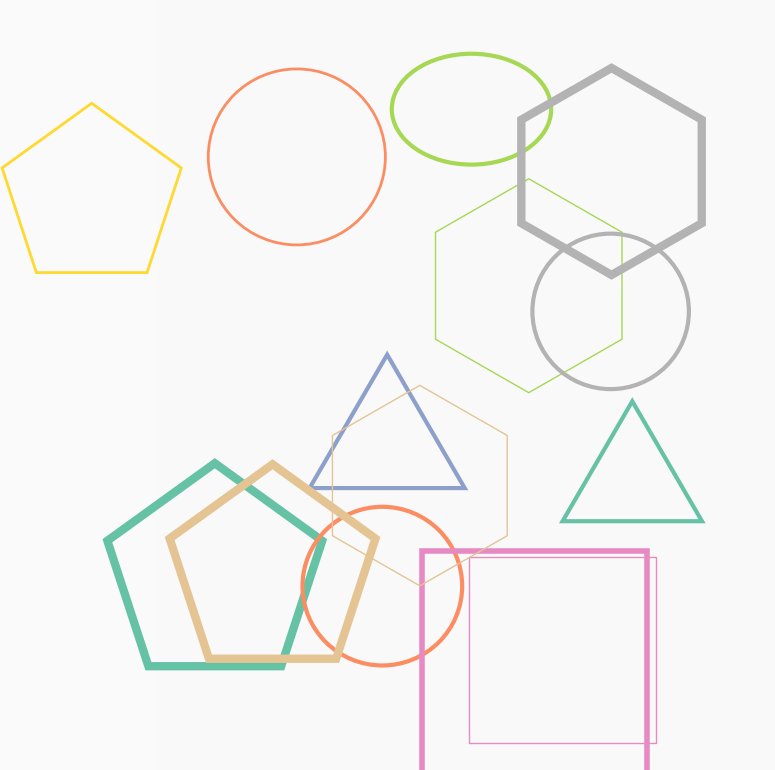[{"shape": "triangle", "thickness": 1.5, "radius": 0.52, "center": [0.816, 0.375]}, {"shape": "pentagon", "thickness": 3, "radius": 0.73, "center": [0.277, 0.253]}, {"shape": "circle", "thickness": 1.5, "radius": 0.52, "center": [0.493, 0.239]}, {"shape": "circle", "thickness": 1, "radius": 0.57, "center": [0.383, 0.796]}, {"shape": "triangle", "thickness": 1.5, "radius": 0.58, "center": [0.5, 0.424]}, {"shape": "square", "thickness": 2, "radius": 0.73, "center": [0.69, 0.139]}, {"shape": "square", "thickness": 0.5, "radius": 0.6, "center": [0.726, 0.156]}, {"shape": "oval", "thickness": 1.5, "radius": 0.51, "center": [0.608, 0.858]}, {"shape": "hexagon", "thickness": 0.5, "radius": 0.69, "center": [0.682, 0.629]}, {"shape": "pentagon", "thickness": 1, "radius": 0.61, "center": [0.118, 0.744]}, {"shape": "pentagon", "thickness": 3, "radius": 0.7, "center": [0.352, 0.257]}, {"shape": "hexagon", "thickness": 0.5, "radius": 0.65, "center": [0.542, 0.369]}, {"shape": "circle", "thickness": 1.5, "radius": 0.5, "center": [0.788, 0.596]}, {"shape": "hexagon", "thickness": 3, "radius": 0.67, "center": [0.789, 0.777]}]